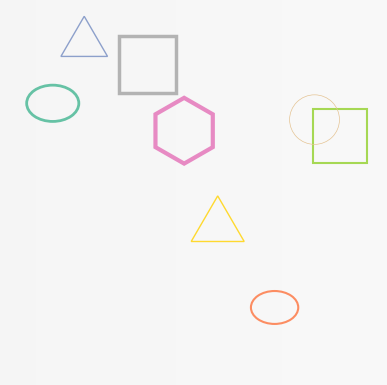[{"shape": "oval", "thickness": 2, "radius": 0.34, "center": [0.136, 0.732]}, {"shape": "oval", "thickness": 1.5, "radius": 0.31, "center": [0.709, 0.201]}, {"shape": "triangle", "thickness": 1, "radius": 0.35, "center": [0.217, 0.888]}, {"shape": "hexagon", "thickness": 3, "radius": 0.43, "center": [0.475, 0.66]}, {"shape": "square", "thickness": 1.5, "radius": 0.35, "center": [0.878, 0.646]}, {"shape": "triangle", "thickness": 1, "radius": 0.39, "center": [0.562, 0.412]}, {"shape": "circle", "thickness": 0.5, "radius": 0.32, "center": [0.812, 0.689]}, {"shape": "square", "thickness": 2.5, "radius": 0.37, "center": [0.38, 0.832]}]